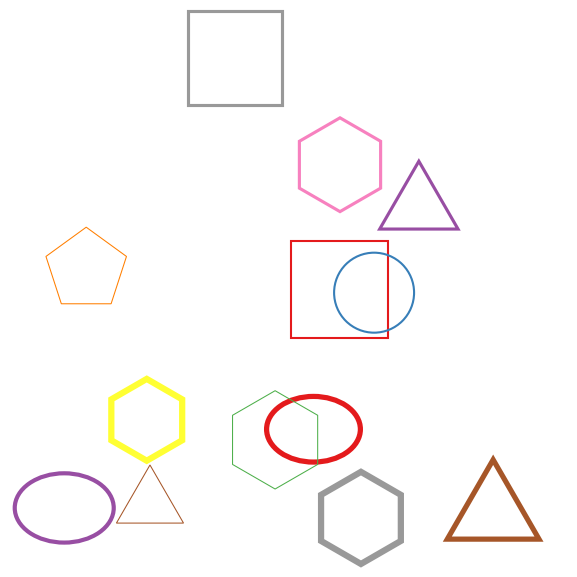[{"shape": "square", "thickness": 1, "radius": 0.42, "center": [0.588, 0.498]}, {"shape": "oval", "thickness": 2.5, "radius": 0.41, "center": [0.543, 0.256]}, {"shape": "circle", "thickness": 1, "radius": 0.35, "center": [0.648, 0.492]}, {"shape": "hexagon", "thickness": 0.5, "radius": 0.43, "center": [0.476, 0.237]}, {"shape": "oval", "thickness": 2, "radius": 0.43, "center": [0.111, 0.12]}, {"shape": "triangle", "thickness": 1.5, "radius": 0.39, "center": [0.725, 0.642]}, {"shape": "pentagon", "thickness": 0.5, "radius": 0.37, "center": [0.149, 0.532]}, {"shape": "hexagon", "thickness": 3, "radius": 0.35, "center": [0.254, 0.272]}, {"shape": "triangle", "thickness": 2.5, "radius": 0.46, "center": [0.854, 0.111]}, {"shape": "triangle", "thickness": 0.5, "radius": 0.34, "center": [0.26, 0.127]}, {"shape": "hexagon", "thickness": 1.5, "radius": 0.41, "center": [0.589, 0.714]}, {"shape": "hexagon", "thickness": 3, "radius": 0.4, "center": [0.625, 0.102]}, {"shape": "square", "thickness": 1.5, "radius": 0.41, "center": [0.407, 0.898]}]